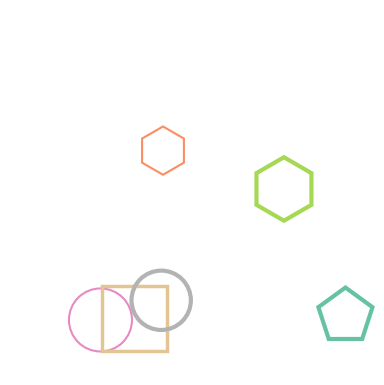[{"shape": "pentagon", "thickness": 3, "radius": 0.37, "center": [0.897, 0.179]}, {"shape": "hexagon", "thickness": 1.5, "radius": 0.31, "center": [0.423, 0.609]}, {"shape": "circle", "thickness": 1.5, "radius": 0.41, "center": [0.261, 0.169]}, {"shape": "hexagon", "thickness": 3, "radius": 0.41, "center": [0.738, 0.509]}, {"shape": "square", "thickness": 2.5, "radius": 0.42, "center": [0.35, 0.173]}, {"shape": "circle", "thickness": 3, "radius": 0.39, "center": [0.419, 0.22]}]